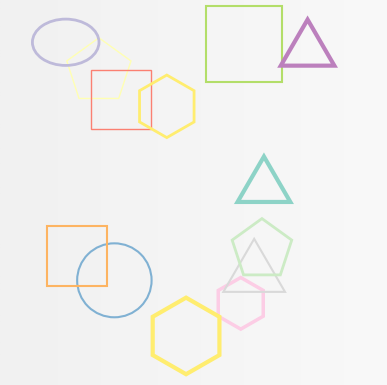[{"shape": "triangle", "thickness": 3, "radius": 0.39, "center": [0.681, 0.515]}, {"shape": "pentagon", "thickness": 1, "radius": 0.44, "center": [0.255, 0.815]}, {"shape": "oval", "thickness": 2, "radius": 0.43, "center": [0.17, 0.89]}, {"shape": "square", "thickness": 1, "radius": 0.39, "center": [0.313, 0.742]}, {"shape": "circle", "thickness": 1.5, "radius": 0.48, "center": [0.295, 0.272]}, {"shape": "square", "thickness": 1.5, "radius": 0.39, "center": [0.198, 0.334]}, {"shape": "square", "thickness": 1.5, "radius": 0.49, "center": [0.629, 0.886]}, {"shape": "hexagon", "thickness": 2.5, "radius": 0.34, "center": [0.621, 0.212]}, {"shape": "triangle", "thickness": 1.5, "radius": 0.46, "center": [0.656, 0.288]}, {"shape": "triangle", "thickness": 3, "radius": 0.4, "center": [0.794, 0.869]}, {"shape": "pentagon", "thickness": 2, "radius": 0.4, "center": [0.676, 0.351]}, {"shape": "hexagon", "thickness": 3, "radius": 0.5, "center": [0.48, 0.127]}, {"shape": "hexagon", "thickness": 2, "radius": 0.41, "center": [0.43, 0.724]}]